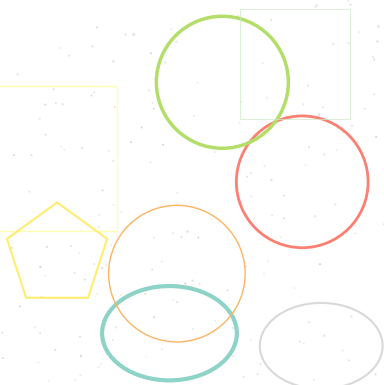[{"shape": "oval", "thickness": 3, "radius": 0.88, "center": [0.44, 0.135]}, {"shape": "square", "thickness": 1, "radius": 0.95, "center": [0.114, 0.589]}, {"shape": "circle", "thickness": 2, "radius": 0.86, "center": [0.785, 0.528]}, {"shape": "circle", "thickness": 1, "radius": 0.89, "center": [0.459, 0.289]}, {"shape": "circle", "thickness": 2.5, "radius": 0.86, "center": [0.578, 0.786]}, {"shape": "oval", "thickness": 1.5, "radius": 0.8, "center": [0.834, 0.102]}, {"shape": "square", "thickness": 0.5, "radius": 0.71, "center": [0.765, 0.833]}, {"shape": "pentagon", "thickness": 1.5, "radius": 0.68, "center": [0.148, 0.337]}]